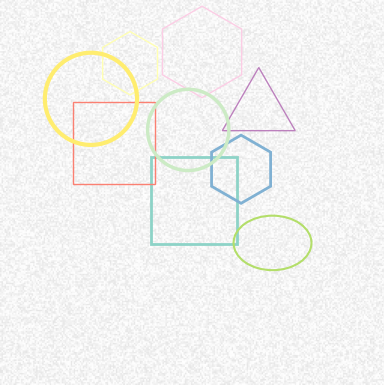[{"shape": "square", "thickness": 2, "radius": 0.56, "center": [0.504, 0.479]}, {"shape": "hexagon", "thickness": 1, "radius": 0.41, "center": [0.338, 0.836]}, {"shape": "square", "thickness": 1, "radius": 0.53, "center": [0.296, 0.628]}, {"shape": "hexagon", "thickness": 2, "radius": 0.44, "center": [0.626, 0.56]}, {"shape": "oval", "thickness": 1.5, "radius": 0.51, "center": [0.708, 0.369]}, {"shape": "hexagon", "thickness": 1, "radius": 0.59, "center": [0.525, 0.865]}, {"shape": "triangle", "thickness": 1, "radius": 0.55, "center": [0.672, 0.715]}, {"shape": "circle", "thickness": 2.5, "radius": 0.53, "center": [0.489, 0.663]}, {"shape": "circle", "thickness": 3, "radius": 0.6, "center": [0.236, 0.743]}]